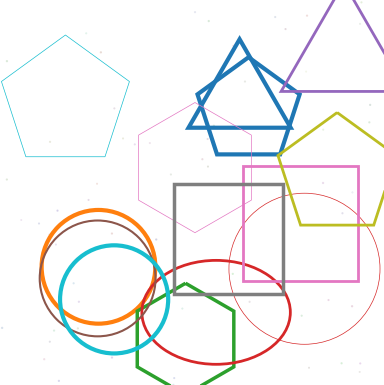[{"shape": "triangle", "thickness": 3, "radius": 0.77, "center": [0.622, 0.745]}, {"shape": "pentagon", "thickness": 3, "radius": 0.7, "center": [0.646, 0.712]}, {"shape": "circle", "thickness": 3, "radius": 0.74, "center": [0.256, 0.307]}, {"shape": "hexagon", "thickness": 2.5, "radius": 0.72, "center": [0.482, 0.119]}, {"shape": "oval", "thickness": 2, "radius": 0.96, "center": [0.561, 0.189]}, {"shape": "circle", "thickness": 0.5, "radius": 0.98, "center": [0.791, 0.302]}, {"shape": "triangle", "thickness": 2, "radius": 0.94, "center": [0.893, 0.857]}, {"shape": "circle", "thickness": 1.5, "radius": 0.75, "center": [0.254, 0.277]}, {"shape": "hexagon", "thickness": 0.5, "radius": 0.85, "center": [0.506, 0.565]}, {"shape": "square", "thickness": 2, "radius": 0.75, "center": [0.781, 0.42]}, {"shape": "square", "thickness": 2.5, "radius": 0.71, "center": [0.594, 0.379]}, {"shape": "pentagon", "thickness": 2, "radius": 0.81, "center": [0.876, 0.546]}, {"shape": "circle", "thickness": 3, "radius": 0.7, "center": [0.296, 0.222]}, {"shape": "pentagon", "thickness": 0.5, "radius": 0.87, "center": [0.17, 0.734]}]